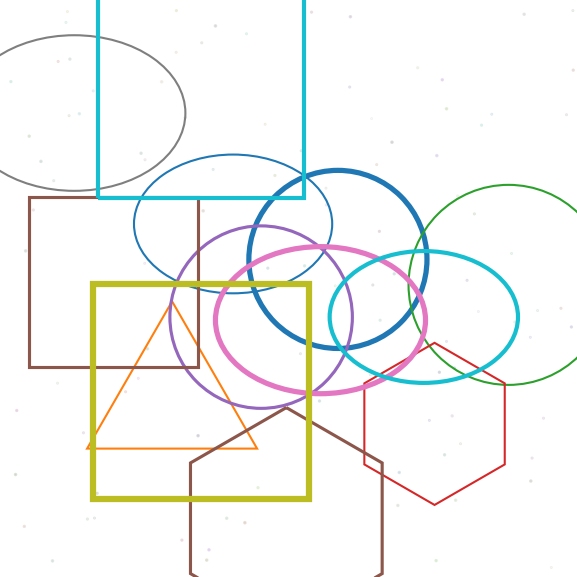[{"shape": "circle", "thickness": 2.5, "radius": 0.77, "center": [0.585, 0.55]}, {"shape": "oval", "thickness": 1, "radius": 0.86, "center": [0.404, 0.611]}, {"shape": "triangle", "thickness": 1, "radius": 0.85, "center": [0.298, 0.307]}, {"shape": "circle", "thickness": 1, "radius": 0.87, "center": [0.881, 0.506]}, {"shape": "hexagon", "thickness": 1, "radius": 0.7, "center": [0.752, 0.265]}, {"shape": "circle", "thickness": 1.5, "radius": 0.79, "center": [0.452, 0.45]}, {"shape": "square", "thickness": 1.5, "radius": 0.73, "center": [0.197, 0.511]}, {"shape": "hexagon", "thickness": 1.5, "radius": 0.96, "center": [0.496, 0.102]}, {"shape": "oval", "thickness": 2.5, "radius": 0.91, "center": [0.555, 0.445]}, {"shape": "oval", "thickness": 1, "radius": 0.96, "center": [0.129, 0.803]}, {"shape": "square", "thickness": 3, "radius": 0.93, "center": [0.348, 0.321]}, {"shape": "square", "thickness": 2, "radius": 0.89, "center": [0.348, 0.835]}, {"shape": "oval", "thickness": 2, "radius": 0.82, "center": [0.734, 0.45]}]